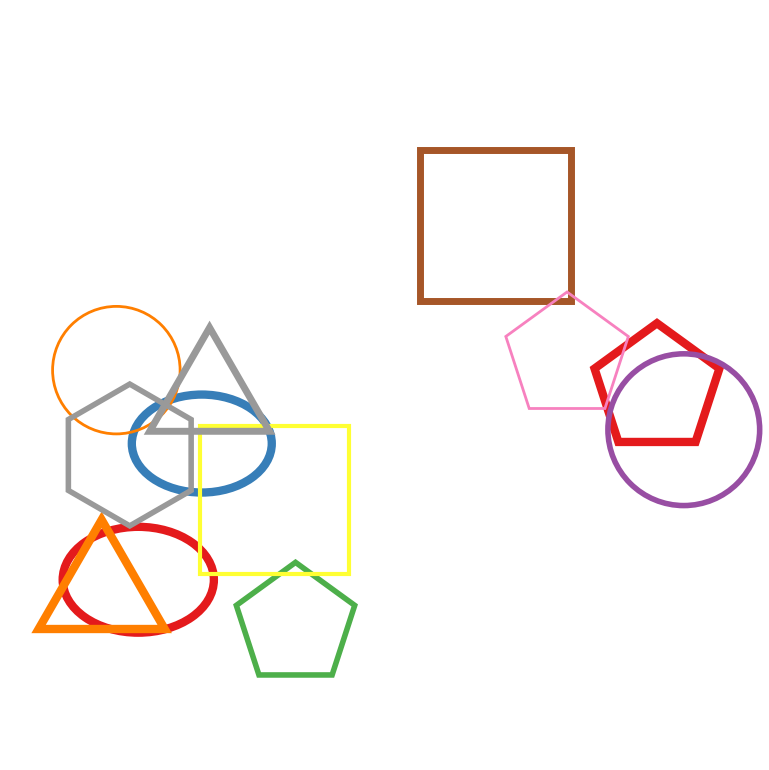[{"shape": "oval", "thickness": 3, "radius": 0.49, "center": [0.18, 0.247]}, {"shape": "pentagon", "thickness": 3, "radius": 0.43, "center": [0.853, 0.495]}, {"shape": "oval", "thickness": 3, "radius": 0.45, "center": [0.262, 0.424]}, {"shape": "pentagon", "thickness": 2, "radius": 0.4, "center": [0.384, 0.189]}, {"shape": "circle", "thickness": 2, "radius": 0.49, "center": [0.888, 0.442]}, {"shape": "triangle", "thickness": 3, "radius": 0.47, "center": [0.132, 0.23]}, {"shape": "circle", "thickness": 1, "radius": 0.41, "center": [0.151, 0.519]}, {"shape": "square", "thickness": 1.5, "radius": 0.48, "center": [0.356, 0.35]}, {"shape": "square", "thickness": 2.5, "radius": 0.49, "center": [0.644, 0.708]}, {"shape": "pentagon", "thickness": 1, "radius": 0.42, "center": [0.736, 0.537]}, {"shape": "triangle", "thickness": 2.5, "radius": 0.45, "center": [0.272, 0.485]}, {"shape": "hexagon", "thickness": 2, "radius": 0.46, "center": [0.169, 0.409]}]